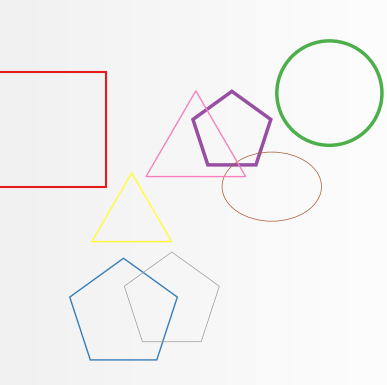[{"shape": "square", "thickness": 1.5, "radius": 0.75, "center": [0.123, 0.664]}, {"shape": "pentagon", "thickness": 1, "radius": 0.73, "center": [0.319, 0.183]}, {"shape": "circle", "thickness": 2.5, "radius": 0.68, "center": [0.85, 0.758]}, {"shape": "pentagon", "thickness": 2.5, "radius": 0.53, "center": [0.598, 0.657]}, {"shape": "triangle", "thickness": 1, "radius": 0.59, "center": [0.34, 0.432]}, {"shape": "oval", "thickness": 0.5, "radius": 0.64, "center": [0.701, 0.515]}, {"shape": "triangle", "thickness": 1, "radius": 0.74, "center": [0.505, 0.616]}, {"shape": "pentagon", "thickness": 0.5, "radius": 0.64, "center": [0.443, 0.217]}]